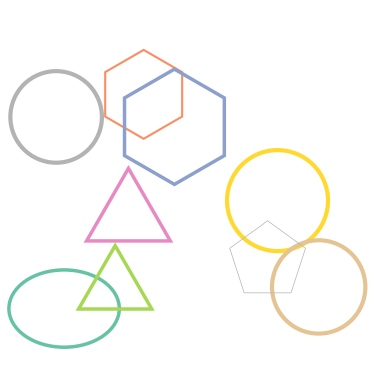[{"shape": "oval", "thickness": 2.5, "radius": 0.72, "center": [0.167, 0.199]}, {"shape": "hexagon", "thickness": 1.5, "radius": 0.58, "center": [0.373, 0.755]}, {"shape": "hexagon", "thickness": 2.5, "radius": 0.75, "center": [0.453, 0.671]}, {"shape": "triangle", "thickness": 2.5, "radius": 0.63, "center": [0.334, 0.437]}, {"shape": "triangle", "thickness": 2.5, "radius": 0.55, "center": [0.299, 0.252]}, {"shape": "circle", "thickness": 3, "radius": 0.66, "center": [0.721, 0.479]}, {"shape": "circle", "thickness": 3, "radius": 0.61, "center": [0.828, 0.255]}, {"shape": "pentagon", "thickness": 0.5, "radius": 0.52, "center": [0.695, 0.323]}, {"shape": "circle", "thickness": 3, "radius": 0.59, "center": [0.146, 0.696]}]